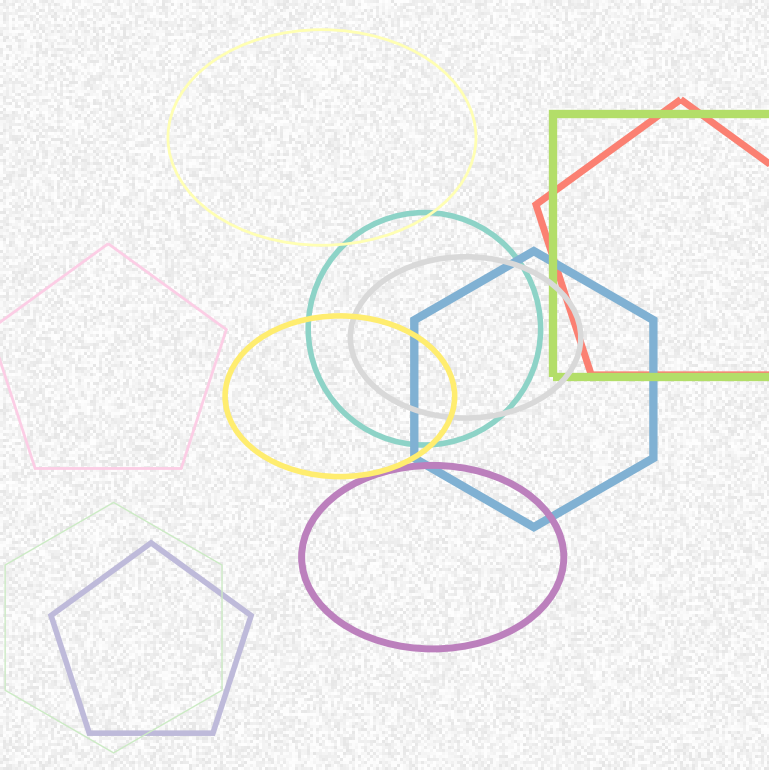[{"shape": "circle", "thickness": 2, "radius": 0.75, "center": [0.551, 0.573]}, {"shape": "oval", "thickness": 1, "radius": 1.0, "center": [0.418, 0.821]}, {"shape": "pentagon", "thickness": 2, "radius": 0.68, "center": [0.196, 0.158]}, {"shape": "pentagon", "thickness": 2.5, "radius": 0.99, "center": [0.884, 0.673]}, {"shape": "hexagon", "thickness": 3, "radius": 0.9, "center": [0.693, 0.495]}, {"shape": "square", "thickness": 3, "radius": 0.85, "center": [0.889, 0.681]}, {"shape": "pentagon", "thickness": 1, "radius": 0.81, "center": [0.14, 0.522]}, {"shape": "oval", "thickness": 2, "radius": 0.75, "center": [0.605, 0.562]}, {"shape": "oval", "thickness": 2.5, "radius": 0.85, "center": [0.562, 0.276]}, {"shape": "hexagon", "thickness": 0.5, "radius": 0.81, "center": [0.148, 0.185]}, {"shape": "oval", "thickness": 2, "radius": 0.75, "center": [0.441, 0.485]}]